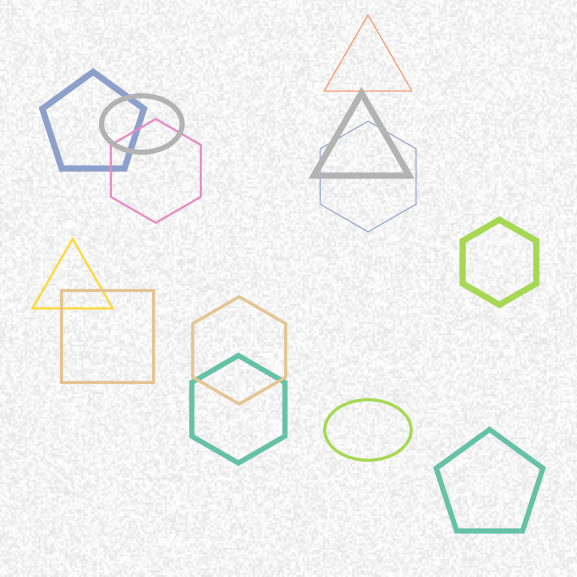[{"shape": "pentagon", "thickness": 2.5, "radius": 0.49, "center": [0.848, 0.158]}, {"shape": "hexagon", "thickness": 2.5, "radius": 0.47, "center": [0.413, 0.29]}, {"shape": "triangle", "thickness": 0.5, "radius": 0.44, "center": [0.637, 0.885]}, {"shape": "pentagon", "thickness": 3, "radius": 0.46, "center": [0.161, 0.782]}, {"shape": "hexagon", "thickness": 0.5, "radius": 0.48, "center": [0.637, 0.694]}, {"shape": "hexagon", "thickness": 1, "radius": 0.45, "center": [0.27, 0.703]}, {"shape": "oval", "thickness": 1.5, "radius": 0.37, "center": [0.637, 0.255]}, {"shape": "hexagon", "thickness": 3, "radius": 0.37, "center": [0.865, 0.545]}, {"shape": "triangle", "thickness": 1, "radius": 0.4, "center": [0.126, 0.505]}, {"shape": "square", "thickness": 1.5, "radius": 0.4, "center": [0.186, 0.417]}, {"shape": "hexagon", "thickness": 1.5, "radius": 0.46, "center": [0.414, 0.392]}, {"shape": "triangle", "thickness": 3, "radius": 0.48, "center": [0.626, 0.743]}, {"shape": "oval", "thickness": 2.5, "radius": 0.35, "center": [0.246, 0.784]}]